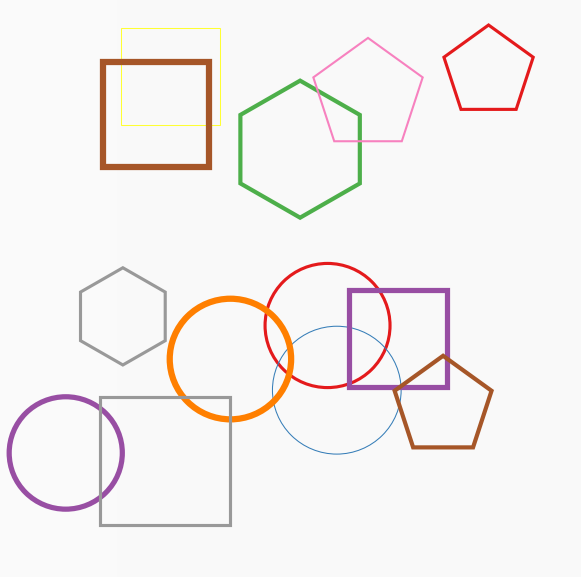[{"shape": "circle", "thickness": 1.5, "radius": 0.54, "center": [0.564, 0.435]}, {"shape": "pentagon", "thickness": 1.5, "radius": 0.4, "center": [0.841, 0.875]}, {"shape": "circle", "thickness": 0.5, "radius": 0.55, "center": [0.579, 0.324]}, {"shape": "hexagon", "thickness": 2, "radius": 0.59, "center": [0.516, 0.741]}, {"shape": "square", "thickness": 2.5, "radius": 0.42, "center": [0.685, 0.413]}, {"shape": "circle", "thickness": 2.5, "radius": 0.49, "center": [0.113, 0.215]}, {"shape": "circle", "thickness": 3, "radius": 0.52, "center": [0.396, 0.377]}, {"shape": "square", "thickness": 0.5, "radius": 0.42, "center": [0.293, 0.867]}, {"shape": "square", "thickness": 3, "radius": 0.45, "center": [0.268, 0.801]}, {"shape": "pentagon", "thickness": 2, "radius": 0.44, "center": [0.762, 0.295]}, {"shape": "pentagon", "thickness": 1, "radius": 0.49, "center": [0.633, 0.835]}, {"shape": "hexagon", "thickness": 1.5, "radius": 0.42, "center": [0.211, 0.451]}, {"shape": "square", "thickness": 1.5, "radius": 0.56, "center": [0.284, 0.201]}]